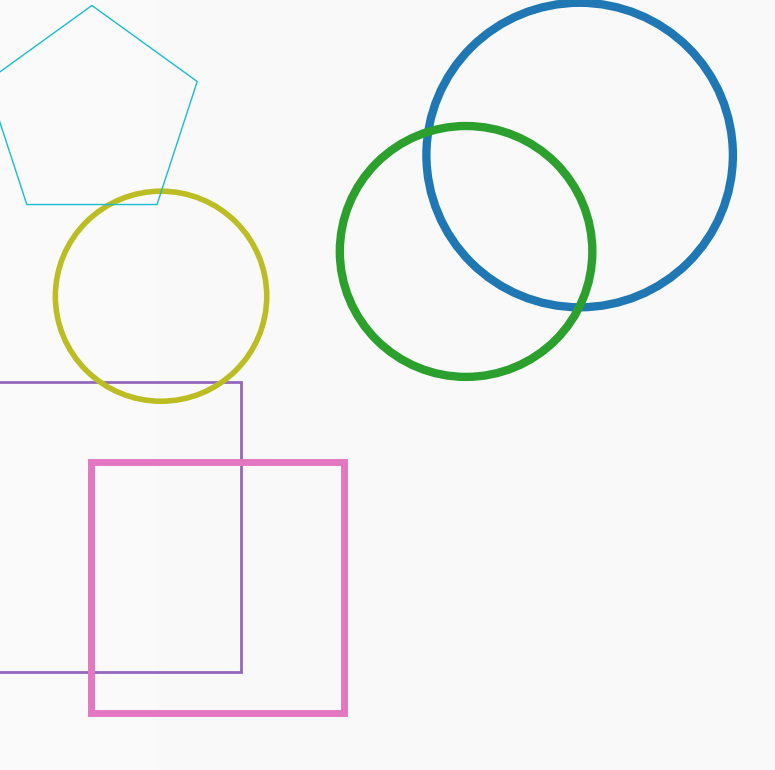[{"shape": "circle", "thickness": 3, "radius": 0.99, "center": [0.748, 0.799]}, {"shape": "circle", "thickness": 3, "radius": 0.81, "center": [0.601, 0.673]}, {"shape": "square", "thickness": 1, "radius": 0.94, "center": [0.123, 0.316]}, {"shape": "square", "thickness": 2.5, "radius": 0.82, "center": [0.28, 0.237]}, {"shape": "circle", "thickness": 2, "radius": 0.68, "center": [0.208, 0.615]}, {"shape": "pentagon", "thickness": 0.5, "radius": 0.71, "center": [0.119, 0.85]}]